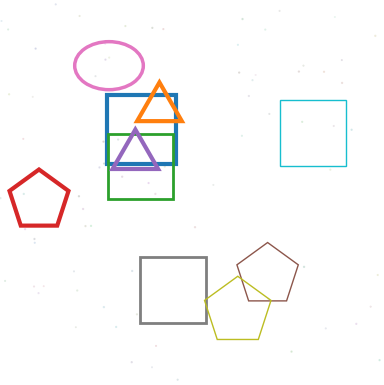[{"shape": "square", "thickness": 3, "radius": 0.45, "center": [0.367, 0.664]}, {"shape": "triangle", "thickness": 3, "radius": 0.34, "center": [0.414, 0.719]}, {"shape": "square", "thickness": 2, "radius": 0.42, "center": [0.365, 0.567]}, {"shape": "pentagon", "thickness": 3, "radius": 0.4, "center": [0.101, 0.479]}, {"shape": "triangle", "thickness": 3, "radius": 0.34, "center": [0.352, 0.595]}, {"shape": "pentagon", "thickness": 1, "radius": 0.42, "center": [0.695, 0.286]}, {"shape": "oval", "thickness": 2.5, "radius": 0.45, "center": [0.283, 0.829]}, {"shape": "square", "thickness": 2, "radius": 0.43, "center": [0.449, 0.246]}, {"shape": "pentagon", "thickness": 1, "radius": 0.45, "center": [0.618, 0.192]}, {"shape": "square", "thickness": 1, "radius": 0.43, "center": [0.813, 0.654]}]